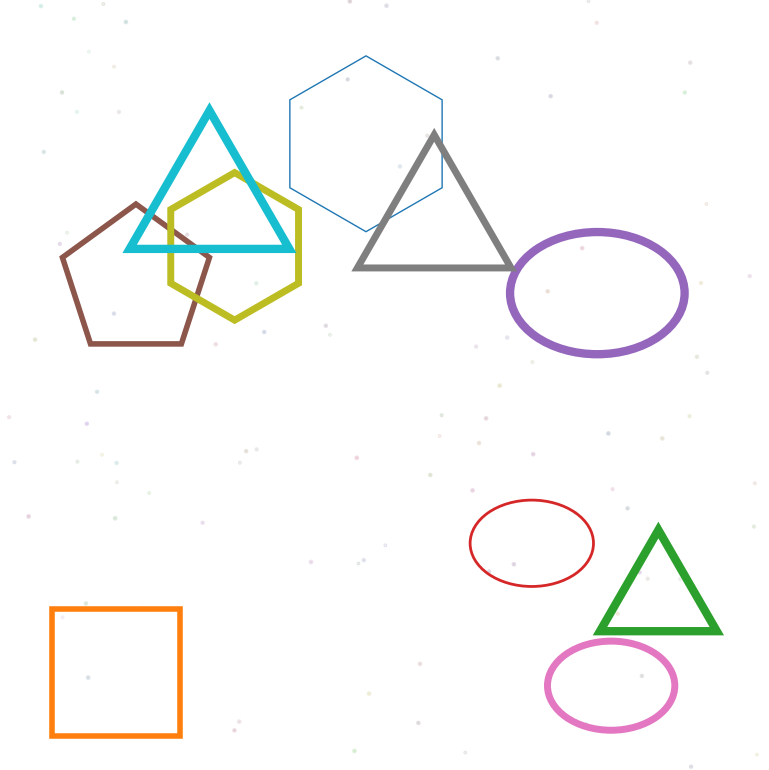[{"shape": "hexagon", "thickness": 0.5, "radius": 0.57, "center": [0.475, 0.813]}, {"shape": "square", "thickness": 2, "radius": 0.41, "center": [0.151, 0.127]}, {"shape": "triangle", "thickness": 3, "radius": 0.44, "center": [0.855, 0.224]}, {"shape": "oval", "thickness": 1, "radius": 0.4, "center": [0.691, 0.294]}, {"shape": "oval", "thickness": 3, "radius": 0.57, "center": [0.776, 0.619]}, {"shape": "pentagon", "thickness": 2, "radius": 0.5, "center": [0.177, 0.635]}, {"shape": "oval", "thickness": 2.5, "radius": 0.41, "center": [0.794, 0.11]}, {"shape": "triangle", "thickness": 2.5, "radius": 0.58, "center": [0.564, 0.71]}, {"shape": "hexagon", "thickness": 2.5, "radius": 0.48, "center": [0.305, 0.68]}, {"shape": "triangle", "thickness": 3, "radius": 0.6, "center": [0.272, 0.737]}]